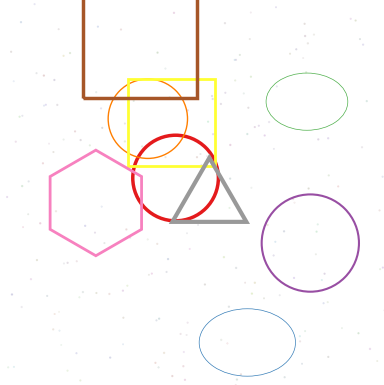[{"shape": "circle", "thickness": 2.5, "radius": 0.56, "center": [0.456, 0.538]}, {"shape": "oval", "thickness": 0.5, "radius": 0.63, "center": [0.642, 0.11]}, {"shape": "oval", "thickness": 0.5, "radius": 0.53, "center": [0.797, 0.736]}, {"shape": "circle", "thickness": 1.5, "radius": 0.63, "center": [0.806, 0.369]}, {"shape": "circle", "thickness": 1, "radius": 0.52, "center": [0.384, 0.692]}, {"shape": "square", "thickness": 2, "radius": 0.57, "center": [0.446, 0.682]}, {"shape": "square", "thickness": 2.5, "radius": 0.74, "center": [0.364, 0.894]}, {"shape": "hexagon", "thickness": 2, "radius": 0.69, "center": [0.249, 0.473]}, {"shape": "triangle", "thickness": 3, "radius": 0.55, "center": [0.544, 0.479]}]